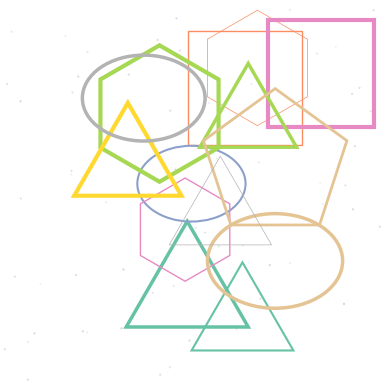[{"shape": "triangle", "thickness": 1.5, "radius": 0.76, "center": [0.63, 0.166]}, {"shape": "triangle", "thickness": 2.5, "radius": 0.92, "center": [0.486, 0.242]}, {"shape": "hexagon", "thickness": 0.5, "radius": 0.75, "center": [0.669, 0.823]}, {"shape": "square", "thickness": 1, "radius": 0.74, "center": [0.637, 0.771]}, {"shape": "oval", "thickness": 1.5, "radius": 0.7, "center": [0.497, 0.523]}, {"shape": "hexagon", "thickness": 1, "radius": 0.67, "center": [0.481, 0.404]}, {"shape": "square", "thickness": 3, "radius": 0.69, "center": [0.834, 0.809]}, {"shape": "hexagon", "thickness": 3, "radius": 0.89, "center": [0.414, 0.705]}, {"shape": "triangle", "thickness": 2.5, "radius": 0.72, "center": [0.645, 0.69]}, {"shape": "triangle", "thickness": 3, "radius": 0.8, "center": [0.332, 0.572]}, {"shape": "oval", "thickness": 2.5, "radius": 0.88, "center": [0.714, 0.322]}, {"shape": "pentagon", "thickness": 2, "radius": 0.98, "center": [0.715, 0.574]}, {"shape": "triangle", "thickness": 0.5, "radius": 0.77, "center": [0.572, 0.441]}, {"shape": "oval", "thickness": 2.5, "radius": 0.8, "center": [0.373, 0.745]}]